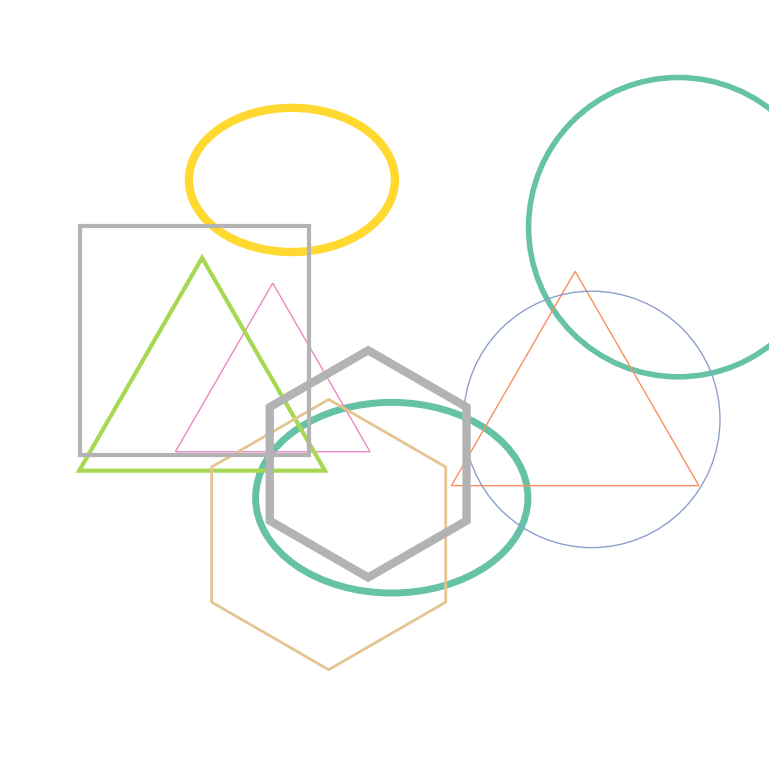[{"shape": "circle", "thickness": 2, "radius": 0.97, "center": [0.881, 0.705]}, {"shape": "oval", "thickness": 2.5, "radius": 0.88, "center": [0.509, 0.354]}, {"shape": "triangle", "thickness": 0.5, "radius": 0.93, "center": [0.747, 0.462]}, {"shape": "circle", "thickness": 0.5, "radius": 0.83, "center": [0.769, 0.455]}, {"shape": "triangle", "thickness": 0.5, "radius": 0.73, "center": [0.354, 0.486]}, {"shape": "triangle", "thickness": 1.5, "radius": 0.92, "center": [0.262, 0.481]}, {"shape": "oval", "thickness": 3, "radius": 0.67, "center": [0.379, 0.766]}, {"shape": "hexagon", "thickness": 1, "radius": 0.88, "center": [0.427, 0.306]}, {"shape": "square", "thickness": 1.5, "radius": 0.74, "center": [0.252, 0.558]}, {"shape": "hexagon", "thickness": 3, "radius": 0.74, "center": [0.478, 0.398]}]